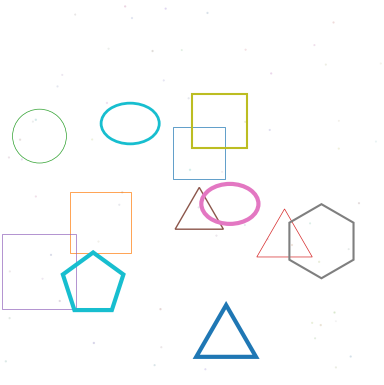[{"shape": "triangle", "thickness": 3, "radius": 0.45, "center": [0.587, 0.118]}, {"shape": "square", "thickness": 0.5, "radius": 0.34, "center": [0.518, 0.602]}, {"shape": "square", "thickness": 0.5, "radius": 0.39, "center": [0.262, 0.422]}, {"shape": "circle", "thickness": 0.5, "radius": 0.35, "center": [0.103, 0.646]}, {"shape": "triangle", "thickness": 0.5, "radius": 0.42, "center": [0.739, 0.374]}, {"shape": "square", "thickness": 0.5, "radius": 0.49, "center": [0.101, 0.294]}, {"shape": "triangle", "thickness": 1, "radius": 0.36, "center": [0.518, 0.441]}, {"shape": "oval", "thickness": 3, "radius": 0.37, "center": [0.597, 0.47]}, {"shape": "hexagon", "thickness": 1.5, "radius": 0.48, "center": [0.835, 0.373]}, {"shape": "square", "thickness": 1.5, "radius": 0.35, "center": [0.571, 0.686]}, {"shape": "pentagon", "thickness": 3, "radius": 0.41, "center": [0.242, 0.262]}, {"shape": "oval", "thickness": 2, "radius": 0.38, "center": [0.338, 0.679]}]